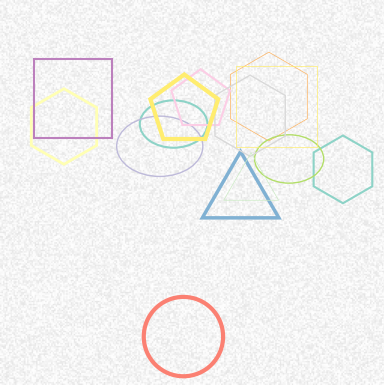[{"shape": "oval", "thickness": 1.5, "radius": 0.44, "center": [0.451, 0.678]}, {"shape": "hexagon", "thickness": 1.5, "radius": 0.44, "center": [0.891, 0.56]}, {"shape": "hexagon", "thickness": 2, "radius": 0.49, "center": [0.166, 0.671]}, {"shape": "oval", "thickness": 1, "radius": 0.56, "center": [0.415, 0.62]}, {"shape": "circle", "thickness": 3, "radius": 0.52, "center": [0.476, 0.126]}, {"shape": "triangle", "thickness": 2.5, "radius": 0.57, "center": [0.625, 0.492]}, {"shape": "hexagon", "thickness": 0.5, "radius": 0.58, "center": [0.698, 0.749]}, {"shape": "oval", "thickness": 1, "radius": 0.45, "center": [0.751, 0.587]}, {"shape": "pentagon", "thickness": 1.5, "radius": 0.4, "center": [0.521, 0.74]}, {"shape": "hexagon", "thickness": 1, "radius": 0.53, "center": [0.65, 0.699]}, {"shape": "square", "thickness": 1.5, "radius": 0.51, "center": [0.19, 0.744]}, {"shape": "triangle", "thickness": 0.5, "radius": 0.41, "center": [0.652, 0.521]}, {"shape": "square", "thickness": 0.5, "radius": 0.53, "center": [0.717, 0.723]}, {"shape": "pentagon", "thickness": 3, "radius": 0.46, "center": [0.479, 0.714]}]